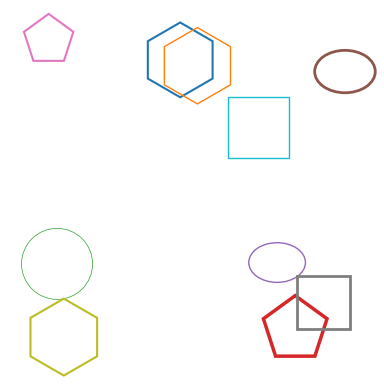[{"shape": "hexagon", "thickness": 1.5, "radius": 0.49, "center": [0.468, 0.844]}, {"shape": "hexagon", "thickness": 1, "radius": 0.5, "center": [0.513, 0.829]}, {"shape": "circle", "thickness": 0.5, "radius": 0.46, "center": [0.148, 0.315]}, {"shape": "pentagon", "thickness": 2.5, "radius": 0.43, "center": [0.767, 0.145]}, {"shape": "oval", "thickness": 1, "radius": 0.37, "center": [0.72, 0.318]}, {"shape": "oval", "thickness": 2, "radius": 0.39, "center": [0.896, 0.814]}, {"shape": "pentagon", "thickness": 1.5, "radius": 0.34, "center": [0.126, 0.896]}, {"shape": "square", "thickness": 2, "radius": 0.35, "center": [0.84, 0.215]}, {"shape": "hexagon", "thickness": 1.5, "radius": 0.5, "center": [0.166, 0.124]}, {"shape": "square", "thickness": 1, "radius": 0.4, "center": [0.672, 0.669]}]